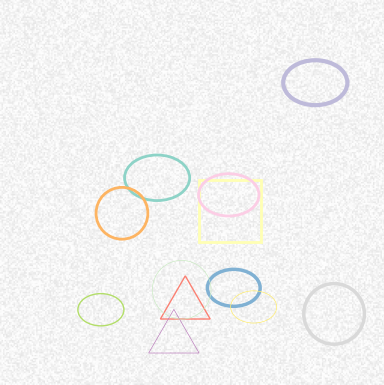[{"shape": "oval", "thickness": 2, "radius": 0.42, "center": [0.408, 0.538]}, {"shape": "square", "thickness": 2, "radius": 0.41, "center": [0.597, 0.451]}, {"shape": "oval", "thickness": 3, "radius": 0.42, "center": [0.819, 0.785]}, {"shape": "triangle", "thickness": 1, "radius": 0.37, "center": [0.481, 0.209]}, {"shape": "oval", "thickness": 2.5, "radius": 0.34, "center": [0.607, 0.252]}, {"shape": "circle", "thickness": 2, "radius": 0.34, "center": [0.317, 0.446]}, {"shape": "oval", "thickness": 1, "radius": 0.3, "center": [0.262, 0.196]}, {"shape": "oval", "thickness": 2, "radius": 0.39, "center": [0.594, 0.494]}, {"shape": "circle", "thickness": 2.5, "radius": 0.39, "center": [0.868, 0.185]}, {"shape": "triangle", "thickness": 0.5, "radius": 0.38, "center": [0.452, 0.121]}, {"shape": "circle", "thickness": 0.5, "radius": 0.38, "center": [0.472, 0.247]}, {"shape": "oval", "thickness": 0.5, "radius": 0.3, "center": [0.659, 0.203]}]